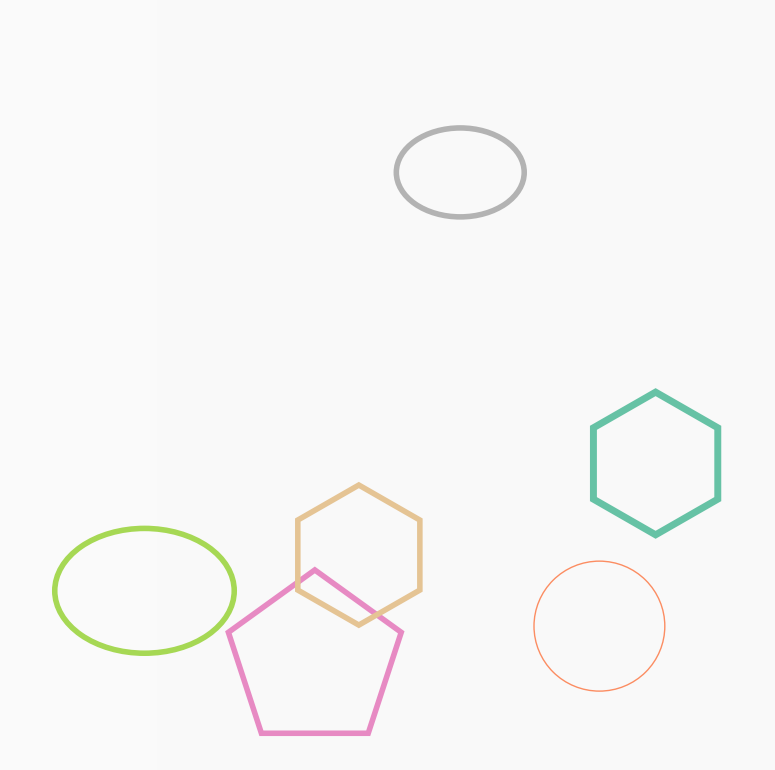[{"shape": "hexagon", "thickness": 2.5, "radius": 0.46, "center": [0.846, 0.398]}, {"shape": "circle", "thickness": 0.5, "radius": 0.42, "center": [0.773, 0.187]}, {"shape": "pentagon", "thickness": 2, "radius": 0.59, "center": [0.406, 0.143]}, {"shape": "oval", "thickness": 2, "radius": 0.58, "center": [0.186, 0.233]}, {"shape": "hexagon", "thickness": 2, "radius": 0.45, "center": [0.463, 0.279]}, {"shape": "oval", "thickness": 2, "radius": 0.41, "center": [0.594, 0.776]}]